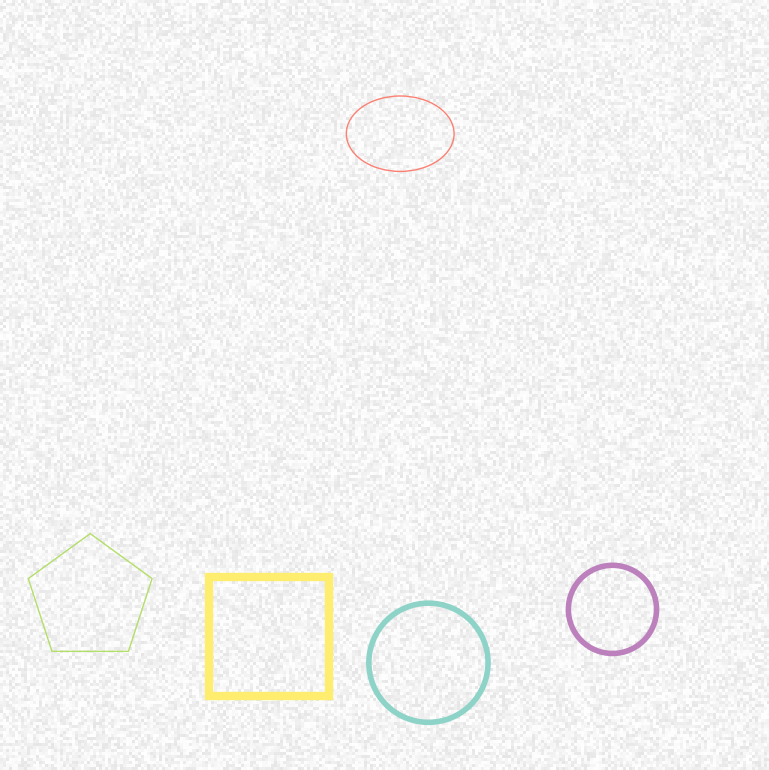[{"shape": "circle", "thickness": 2, "radius": 0.39, "center": [0.556, 0.139]}, {"shape": "oval", "thickness": 0.5, "radius": 0.35, "center": [0.52, 0.826]}, {"shape": "pentagon", "thickness": 0.5, "radius": 0.42, "center": [0.117, 0.222]}, {"shape": "circle", "thickness": 2, "radius": 0.29, "center": [0.795, 0.209]}, {"shape": "square", "thickness": 3, "radius": 0.39, "center": [0.349, 0.173]}]